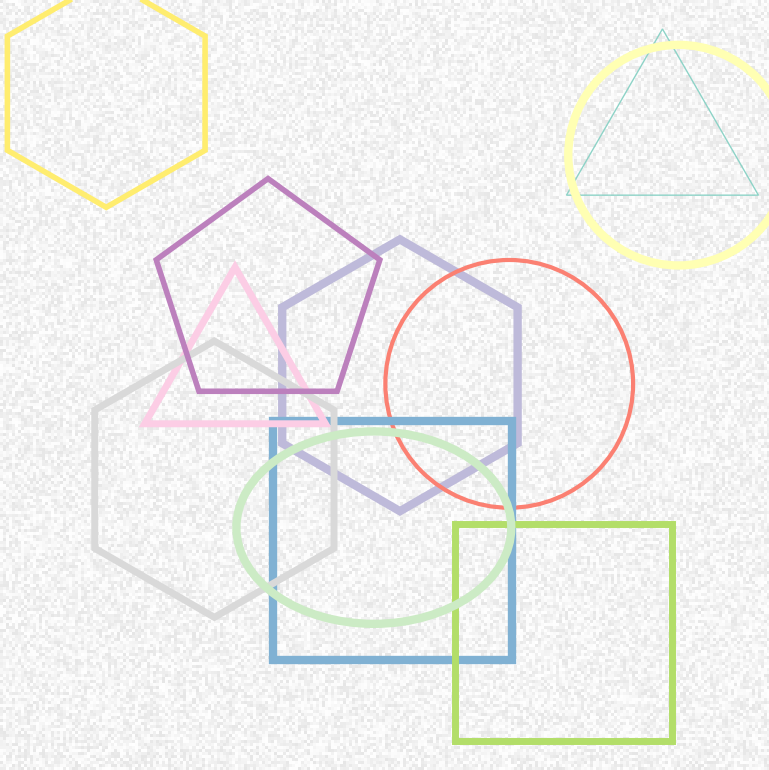[{"shape": "triangle", "thickness": 0.5, "radius": 0.72, "center": [0.86, 0.819]}, {"shape": "circle", "thickness": 3, "radius": 0.72, "center": [0.881, 0.799]}, {"shape": "hexagon", "thickness": 3, "radius": 0.88, "center": [0.519, 0.513]}, {"shape": "circle", "thickness": 1.5, "radius": 0.8, "center": [0.661, 0.501]}, {"shape": "square", "thickness": 3, "radius": 0.78, "center": [0.51, 0.299]}, {"shape": "square", "thickness": 2.5, "radius": 0.7, "center": [0.732, 0.178]}, {"shape": "triangle", "thickness": 2.5, "radius": 0.68, "center": [0.305, 0.517]}, {"shape": "hexagon", "thickness": 2.5, "radius": 0.9, "center": [0.278, 0.378]}, {"shape": "pentagon", "thickness": 2, "radius": 0.76, "center": [0.348, 0.615]}, {"shape": "oval", "thickness": 3, "radius": 0.89, "center": [0.485, 0.315]}, {"shape": "hexagon", "thickness": 2, "radius": 0.74, "center": [0.138, 0.879]}]